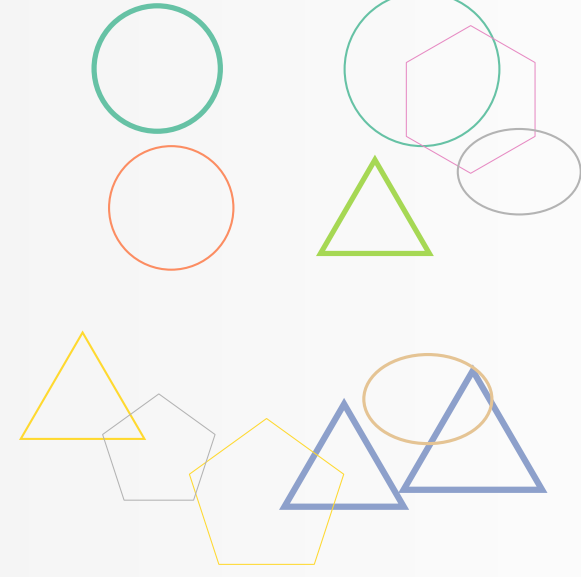[{"shape": "circle", "thickness": 1, "radius": 0.67, "center": [0.726, 0.879]}, {"shape": "circle", "thickness": 2.5, "radius": 0.54, "center": [0.27, 0.88]}, {"shape": "circle", "thickness": 1, "radius": 0.53, "center": [0.295, 0.639]}, {"shape": "triangle", "thickness": 3, "radius": 0.59, "center": [0.592, 0.181]}, {"shape": "triangle", "thickness": 3, "radius": 0.69, "center": [0.813, 0.22]}, {"shape": "hexagon", "thickness": 0.5, "radius": 0.64, "center": [0.81, 0.827]}, {"shape": "triangle", "thickness": 2.5, "radius": 0.54, "center": [0.645, 0.614]}, {"shape": "triangle", "thickness": 1, "radius": 0.61, "center": [0.142, 0.301]}, {"shape": "pentagon", "thickness": 0.5, "radius": 0.7, "center": [0.459, 0.135]}, {"shape": "oval", "thickness": 1.5, "radius": 0.55, "center": [0.736, 0.308]}, {"shape": "pentagon", "thickness": 0.5, "radius": 0.51, "center": [0.273, 0.215]}, {"shape": "oval", "thickness": 1, "radius": 0.53, "center": [0.893, 0.702]}]